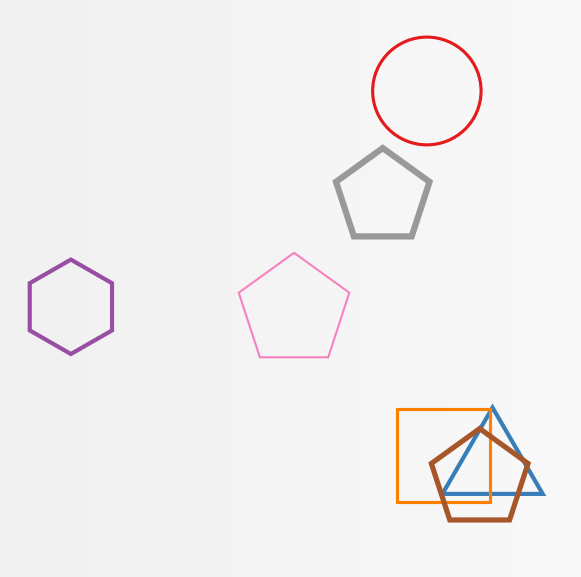[{"shape": "circle", "thickness": 1.5, "radius": 0.47, "center": [0.734, 0.842]}, {"shape": "triangle", "thickness": 2, "radius": 0.5, "center": [0.847, 0.194]}, {"shape": "hexagon", "thickness": 2, "radius": 0.41, "center": [0.122, 0.468]}, {"shape": "square", "thickness": 1.5, "radius": 0.4, "center": [0.763, 0.211]}, {"shape": "pentagon", "thickness": 2.5, "radius": 0.44, "center": [0.825, 0.17]}, {"shape": "pentagon", "thickness": 1, "radius": 0.5, "center": [0.506, 0.461]}, {"shape": "pentagon", "thickness": 3, "radius": 0.42, "center": [0.659, 0.658]}]